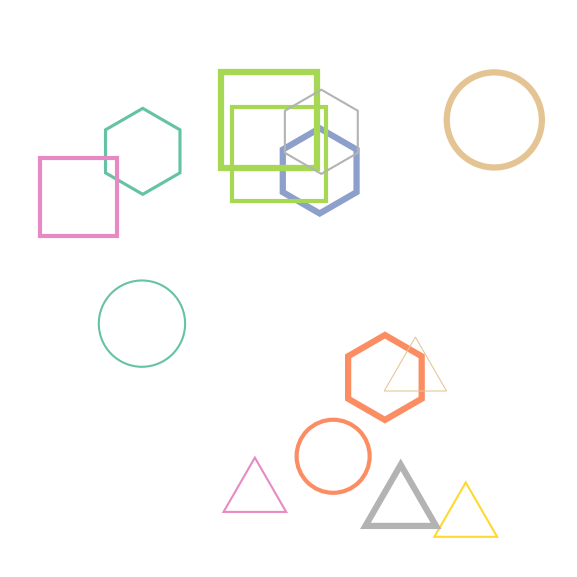[{"shape": "circle", "thickness": 1, "radius": 0.37, "center": [0.246, 0.439]}, {"shape": "hexagon", "thickness": 1.5, "radius": 0.37, "center": [0.247, 0.737]}, {"shape": "circle", "thickness": 2, "radius": 0.32, "center": [0.577, 0.209]}, {"shape": "hexagon", "thickness": 3, "radius": 0.37, "center": [0.667, 0.345]}, {"shape": "hexagon", "thickness": 3, "radius": 0.37, "center": [0.554, 0.703]}, {"shape": "square", "thickness": 2, "radius": 0.33, "center": [0.136, 0.658]}, {"shape": "triangle", "thickness": 1, "radius": 0.31, "center": [0.441, 0.144]}, {"shape": "square", "thickness": 3, "radius": 0.42, "center": [0.465, 0.791]}, {"shape": "square", "thickness": 2, "radius": 0.41, "center": [0.483, 0.733]}, {"shape": "triangle", "thickness": 1, "radius": 0.31, "center": [0.806, 0.101]}, {"shape": "circle", "thickness": 3, "radius": 0.41, "center": [0.856, 0.791]}, {"shape": "triangle", "thickness": 0.5, "radius": 0.31, "center": [0.719, 0.353]}, {"shape": "triangle", "thickness": 3, "radius": 0.35, "center": [0.694, 0.124]}, {"shape": "hexagon", "thickness": 1, "radius": 0.36, "center": [0.556, 0.771]}]